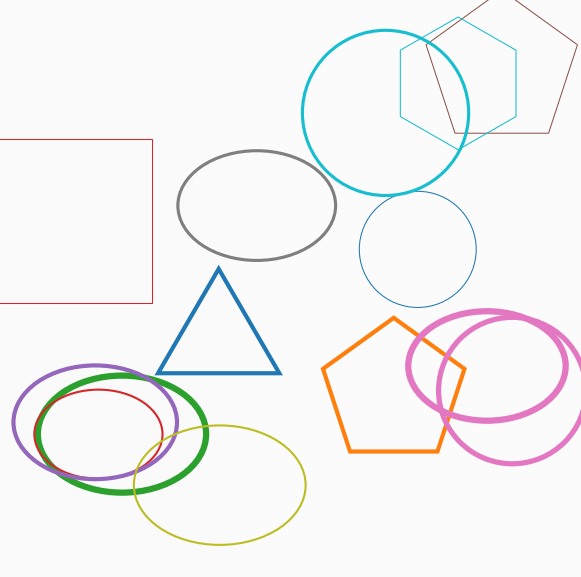[{"shape": "triangle", "thickness": 2, "radius": 0.6, "center": [0.376, 0.413]}, {"shape": "circle", "thickness": 0.5, "radius": 0.5, "center": [0.719, 0.567]}, {"shape": "pentagon", "thickness": 2, "radius": 0.64, "center": [0.677, 0.321]}, {"shape": "oval", "thickness": 3, "radius": 0.72, "center": [0.21, 0.247]}, {"shape": "oval", "thickness": 1, "radius": 0.55, "center": [0.169, 0.247]}, {"shape": "square", "thickness": 0.5, "radius": 0.71, "center": [0.119, 0.617]}, {"shape": "oval", "thickness": 2, "radius": 0.7, "center": [0.164, 0.268]}, {"shape": "pentagon", "thickness": 0.5, "radius": 0.68, "center": [0.863, 0.879]}, {"shape": "oval", "thickness": 3, "radius": 0.68, "center": [0.838, 0.365]}, {"shape": "circle", "thickness": 2.5, "radius": 0.63, "center": [0.881, 0.323]}, {"shape": "oval", "thickness": 1.5, "radius": 0.68, "center": [0.442, 0.643]}, {"shape": "oval", "thickness": 1, "radius": 0.74, "center": [0.378, 0.159]}, {"shape": "circle", "thickness": 1.5, "radius": 0.72, "center": [0.663, 0.804]}, {"shape": "hexagon", "thickness": 0.5, "radius": 0.57, "center": [0.788, 0.855]}]